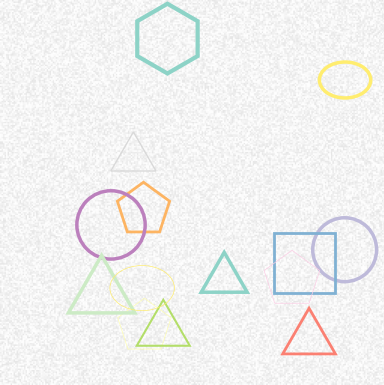[{"shape": "hexagon", "thickness": 3, "radius": 0.45, "center": [0.435, 0.9]}, {"shape": "triangle", "thickness": 2.5, "radius": 0.34, "center": [0.582, 0.275]}, {"shape": "pentagon", "thickness": 0.5, "radius": 0.36, "center": [0.375, 0.152]}, {"shape": "circle", "thickness": 2.5, "radius": 0.41, "center": [0.895, 0.351]}, {"shape": "triangle", "thickness": 2, "radius": 0.4, "center": [0.803, 0.12]}, {"shape": "square", "thickness": 2, "radius": 0.39, "center": [0.791, 0.316]}, {"shape": "pentagon", "thickness": 2, "radius": 0.36, "center": [0.373, 0.455]}, {"shape": "triangle", "thickness": 1.5, "radius": 0.4, "center": [0.424, 0.142]}, {"shape": "pentagon", "thickness": 0.5, "radius": 0.38, "center": [0.758, 0.274]}, {"shape": "triangle", "thickness": 1, "radius": 0.34, "center": [0.346, 0.59]}, {"shape": "circle", "thickness": 2.5, "radius": 0.44, "center": [0.288, 0.416]}, {"shape": "triangle", "thickness": 2.5, "radius": 0.5, "center": [0.264, 0.237]}, {"shape": "oval", "thickness": 0.5, "radius": 0.42, "center": [0.369, 0.252]}, {"shape": "oval", "thickness": 2.5, "radius": 0.33, "center": [0.896, 0.792]}]